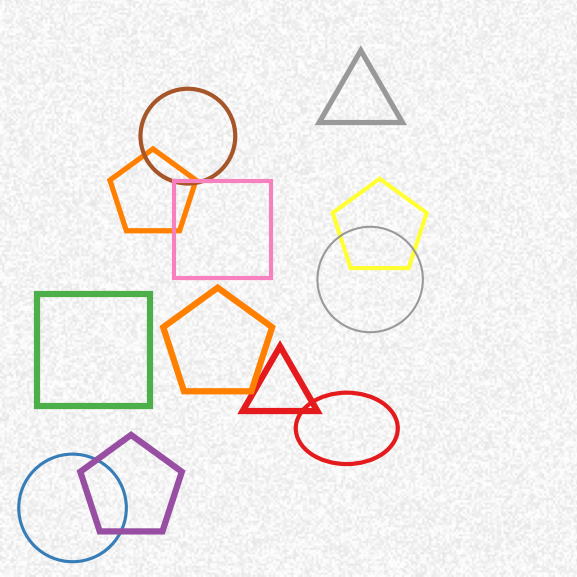[{"shape": "triangle", "thickness": 3, "radius": 0.37, "center": [0.485, 0.325]}, {"shape": "oval", "thickness": 2, "radius": 0.44, "center": [0.6, 0.257]}, {"shape": "circle", "thickness": 1.5, "radius": 0.47, "center": [0.126, 0.12]}, {"shape": "square", "thickness": 3, "radius": 0.49, "center": [0.162, 0.393]}, {"shape": "pentagon", "thickness": 3, "radius": 0.46, "center": [0.227, 0.154]}, {"shape": "pentagon", "thickness": 2.5, "radius": 0.39, "center": [0.265, 0.663]}, {"shape": "pentagon", "thickness": 3, "radius": 0.5, "center": [0.377, 0.402]}, {"shape": "pentagon", "thickness": 2, "radius": 0.43, "center": [0.657, 0.604]}, {"shape": "circle", "thickness": 2, "radius": 0.41, "center": [0.325, 0.763]}, {"shape": "square", "thickness": 2, "radius": 0.42, "center": [0.385, 0.602]}, {"shape": "circle", "thickness": 1, "radius": 0.46, "center": [0.641, 0.515]}, {"shape": "triangle", "thickness": 2.5, "radius": 0.42, "center": [0.625, 0.829]}]